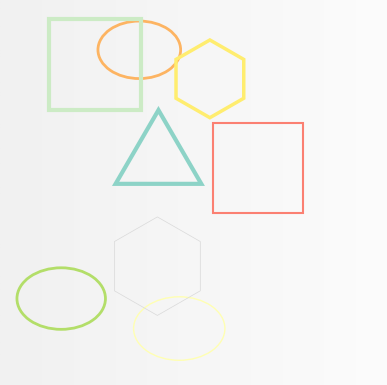[{"shape": "triangle", "thickness": 3, "radius": 0.64, "center": [0.409, 0.586]}, {"shape": "oval", "thickness": 1, "radius": 0.59, "center": [0.463, 0.147]}, {"shape": "square", "thickness": 1.5, "radius": 0.58, "center": [0.665, 0.563]}, {"shape": "oval", "thickness": 2, "radius": 0.53, "center": [0.359, 0.871]}, {"shape": "oval", "thickness": 2, "radius": 0.57, "center": [0.158, 0.224]}, {"shape": "hexagon", "thickness": 0.5, "radius": 0.64, "center": [0.406, 0.309]}, {"shape": "square", "thickness": 3, "radius": 0.59, "center": [0.244, 0.833]}, {"shape": "hexagon", "thickness": 2.5, "radius": 0.5, "center": [0.542, 0.795]}]